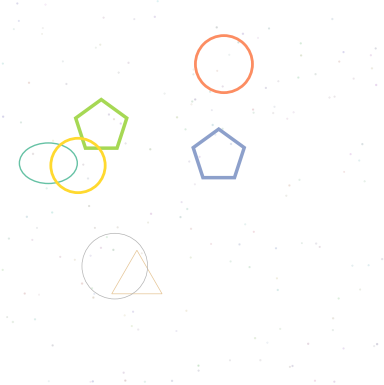[{"shape": "oval", "thickness": 1, "radius": 0.38, "center": [0.126, 0.576]}, {"shape": "circle", "thickness": 2, "radius": 0.37, "center": [0.582, 0.833]}, {"shape": "pentagon", "thickness": 2.5, "radius": 0.35, "center": [0.568, 0.595]}, {"shape": "pentagon", "thickness": 2.5, "radius": 0.35, "center": [0.263, 0.672]}, {"shape": "circle", "thickness": 2, "radius": 0.35, "center": [0.203, 0.57]}, {"shape": "triangle", "thickness": 0.5, "radius": 0.38, "center": [0.356, 0.275]}, {"shape": "circle", "thickness": 0.5, "radius": 0.43, "center": [0.298, 0.309]}]